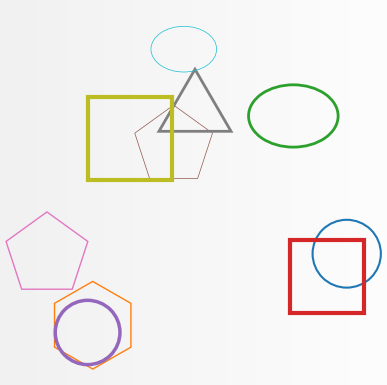[{"shape": "circle", "thickness": 1.5, "radius": 0.44, "center": [0.895, 0.341]}, {"shape": "hexagon", "thickness": 1, "radius": 0.57, "center": [0.239, 0.155]}, {"shape": "oval", "thickness": 2, "radius": 0.58, "center": [0.757, 0.699]}, {"shape": "square", "thickness": 3, "radius": 0.48, "center": [0.844, 0.282]}, {"shape": "circle", "thickness": 2.5, "radius": 0.42, "center": [0.226, 0.136]}, {"shape": "pentagon", "thickness": 0.5, "radius": 0.53, "center": [0.448, 0.622]}, {"shape": "pentagon", "thickness": 1, "radius": 0.55, "center": [0.121, 0.339]}, {"shape": "triangle", "thickness": 2, "radius": 0.54, "center": [0.503, 0.713]}, {"shape": "square", "thickness": 3, "radius": 0.54, "center": [0.335, 0.641]}, {"shape": "oval", "thickness": 0.5, "radius": 0.42, "center": [0.474, 0.872]}]